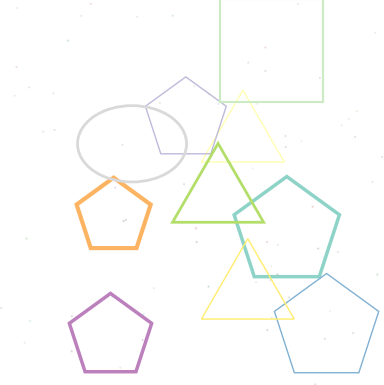[{"shape": "pentagon", "thickness": 2.5, "radius": 0.72, "center": [0.745, 0.398]}, {"shape": "triangle", "thickness": 1, "radius": 0.62, "center": [0.631, 0.641]}, {"shape": "pentagon", "thickness": 1, "radius": 0.55, "center": [0.483, 0.69]}, {"shape": "pentagon", "thickness": 1, "radius": 0.71, "center": [0.848, 0.147]}, {"shape": "pentagon", "thickness": 3, "radius": 0.51, "center": [0.295, 0.437]}, {"shape": "triangle", "thickness": 2, "radius": 0.68, "center": [0.566, 0.491]}, {"shape": "oval", "thickness": 2, "radius": 0.71, "center": [0.343, 0.626]}, {"shape": "pentagon", "thickness": 2.5, "radius": 0.56, "center": [0.287, 0.125]}, {"shape": "square", "thickness": 1.5, "radius": 0.67, "center": [0.704, 0.869]}, {"shape": "triangle", "thickness": 1, "radius": 0.7, "center": [0.644, 0.241]}]